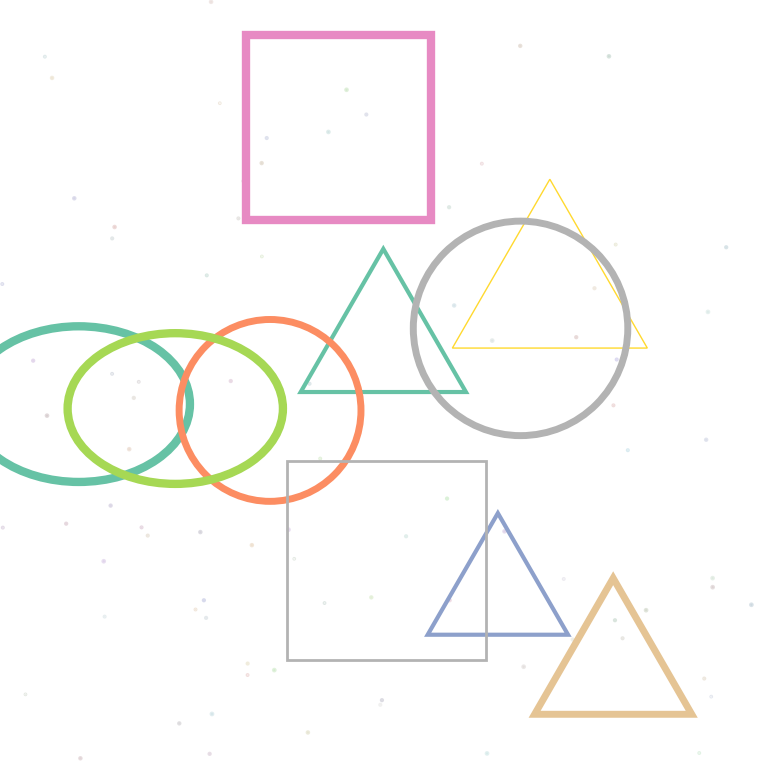[{"shape": "oval", "thickness": 3, "radius": 0.72, "center": [0.102, 0.475]}, {"shape": "triangle", "thickness": 1.5, "radius": 0.62, "center": [0.498, 0.553]}, {"shape": "circle", "thickness": 2.5, "radius": 0.59, "center": [0.351, 0.467]}, {"shape": "triangle", "thickness": 1.5, "radius": 0.53, "center": [0.647, 0.228]}, {"shape": "square", "thickness": 3, "radius": 0.6, "center": [0.44, 0.835]}, {"shape": "oval", "thickness": 3, "radius": 0.7, "center": [0.228, 0.469]}, {"shape": "triangle", "thickness": 0.5, "radius": 0.73, "center": [0.714, 0.621]}, {"shape": "triangle", "thickness": 2.5, "radius": 0.59, "center": [0.796, 0.131]}, {"shape": "square", "thickness": 1, "radius": 0.65, "center": [0.502, 0.273]}, {"shape": "circle", "thickness": 2.5, "radius": 0.7, "center": [0.676, 0.574]}]